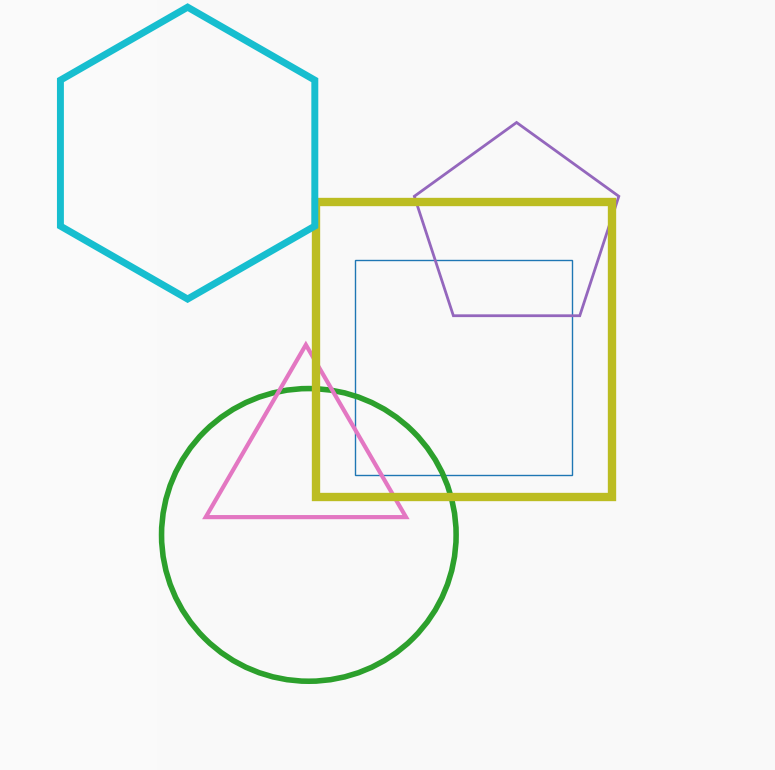[{"shape": "square", "thickness": 0.5, "radius": 0.7, "center": [0.598, 0.523]}, {"shape": "circle", "thickness": 2, "radius": 0.95, "center": [0.398, 0.305]}, {"shape": "pentagon", "thickness": 1, "radius": 0.69, "center": [0.667, 0.702]}, {"shape": "triangle", "thickness": 1.5, "radius": 0.75, "center": [0.395, 0.403]}, {"shape": "square", "thickness": 3, "radius": 0.96, "center": [0.599, 0.546]}, {"shape": "hexagon", "thickness": 2.5, "radius": 0.95, "center": [0.242, 0.801]}]